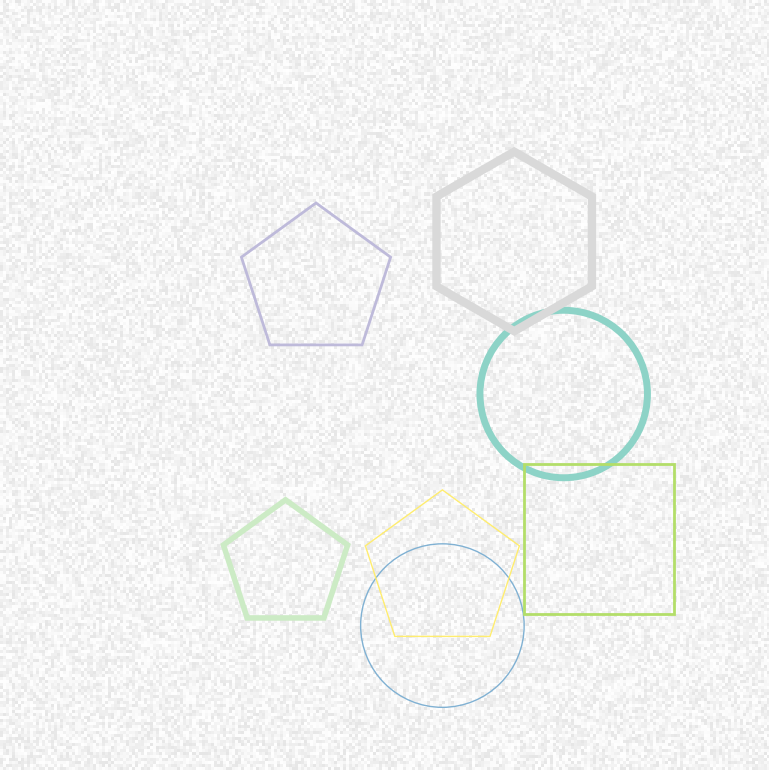[{"shape": "circle", "thickness": 2.5, "radius": 0.54, "center": [0.732, 0.488]}, {"shape": "pentagon", "thickness": 1, "radius": 0.51, "center": [0.41, 0.635]}, {"shape": "circle", "thickness": 0.5, "radius": 0.53, "center": [0.575, 0.188]}, {"shape": "square", "thickness": 1, "radius": 0.49, "center": [0.778, 0.3]}, {"shape": "hexagon", "thickness": 3, "radius": 0.58, "center": [0.668, 0.686]}, {"shape": "pentagon", "thickness": 2, "radius": 0.42, "center": [0.371, 0.266]}, {"shape": "pentagon", "thickness": 0.5, "radius": 0.53, "center": [0.575, 0.259]}]